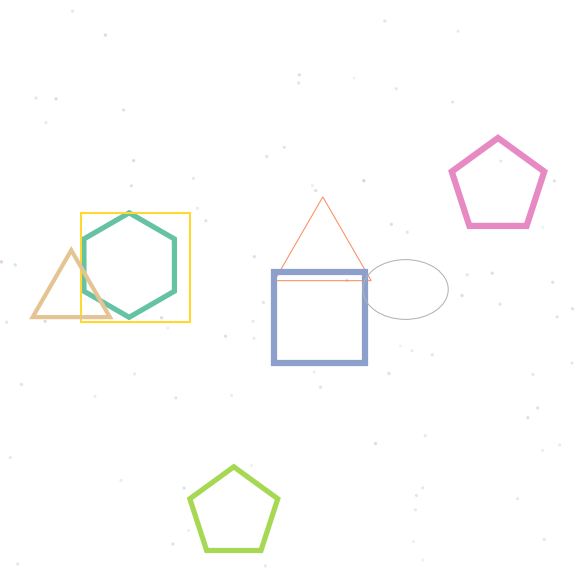[{"shape": "hexagon", "thickness": 2.5, "radius": 0.45, "center": [0.224, 0.54]}, {"shape": "triangle", "thickness": 0.5, "radius": 0.48, "center": [0.559, 0.561]}, {"shape": "square", "thickness": 3, "radius": 0.4, "center": [0.553, 0.449]}, {"shape": "pentagon", "thickness": 3, "radius": 0.42, "center": [0.862, 0.676]}, {"shape": "pentagon", "thickness": 2.5, "radius": 0.4, "center": [0.405, 0.111]}, {"shape": "square", "thickness": 1, "radius": 0.47, "center": [0.234, 0.536]}, {"shape": "triangle", "thickness": 2, "radius": 0.39, "center": [0.123, 0.489]}, {"shape": "oval", "thickness": 0.5, "radius": 0.37, "center": [0.702, 0.498]}]